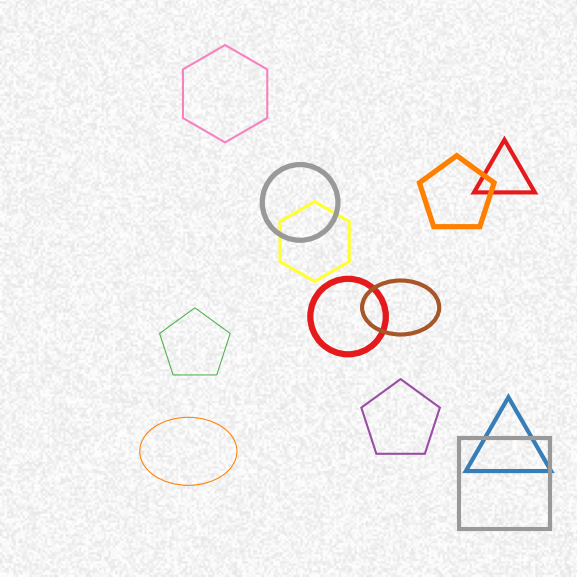[{"shape": "triangle", "thickness": 2, "radius": 0.3, "center": [0.873, 0.696]}, {"shape": "circle", "thickness": 3, "radius": 0.33, "center": [0.603, 0.451]}, {"shape": "triangle", "thickness": 2, "radius": 0.43, "center": [0.88, 0.226]}, {"shape": "pentagon", "thickness": 0.5, "radius": 0.32, "center": [0.337, 0.402]}, {"shape": "pentagon", "thickness": 1, "radius": 0.36, "center": [0.694, 0.271]}, {"shape": "oval", "thickness": 0.5, "radius": 0.42, "center": [0.326, 0.218]}, {"shape": "pentagon", "thickness": 2.5, "radius": 0.34, "center": [0.791, 0.662]}, {"shape": "hexagon", "thickness": 1.5, "radius": 0.35, "center": [0.545, 0.581]}, {"shape": "oval", "thickness": 2, "radius": 0.33, "center": [0.694, 0.467]}, {"shape": "hexagon", "thickness": 1, "radius": 0.42, "center": [0.39, 0.837]}, {"shape": "square", "thickness": 2, "radius": 0.39, "center": [0.874, 0.162]}, {"shape": "circle", "thickness": 2.5, "radius": 0.33, "center": [0.52, 0.649]}]